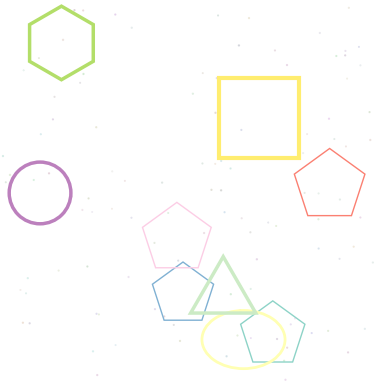[{"shape": "pentagon", "thickness": 1, "radius": 0.44, "center": [0.709, 0.131]}, {"shape": "oval", "thickness": 2, "radius": 0.54, "center": [0.632, 0.118]}, {"shape": "pentagon", "thickness": 1, "radius": 0.48, "center": [0.856, 0.518]}, {"shape": "pentagon", "thickness": 1, "radius": 0.42, "center": [0.475, 0.236]}, {"shape": "hexagon", "thickness": 2.5, "radius": 0.48, "center": [0.16, 0.888]}, {"shape": "pentagon", "thickness": 1, "radius": 0.47, "center": [0.459, 0.38]}, {"shape": "circle", "thickness": 2.5, "radius": 0.4, "center": [0.104, 0.499]}, {"shape": "triangle", "thickness": 2.5, "radius": 0.49, "center": [0.58, 0.236]}, {"shape": "square", "thickness": 3, "radius": 0.52, "center": [0.673, 0.694]}]